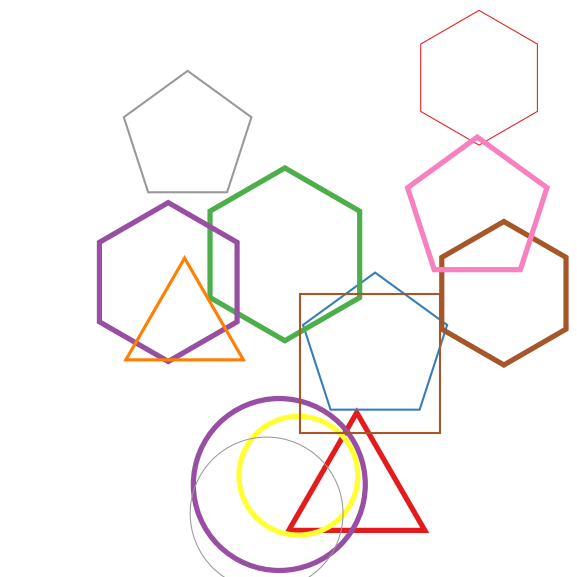[{"shape": "triangle", "thickness": 2.5, "radius": 0.68, "center": [0.618, 0.149]}, {"shape": "hexagon", "thickness": 0.5, "radius": 0.58, "center": [0.83, 0.865]}, {"shape": "pentagon", "thickness": 1, "radius": 0.66, "center": [0.65, 0.396]}, {"shape": "hexagon", "thickness": 2.5, "radius": 0.75, "center": [0.493, 0.559]}, {"shape": "hexagon", "thickness": 2.5, "radius": 0.69, "center": [0.291, 0.511]}, {"shape": "circle", "thickness": 2.5, "radius": 0.74, "center": [0.484, 0.16]}, {"shape": "triangle", "thickness": 1.5, "radius": 0.59, "center": [0.32, 0.435]}, {"shape": "circle", "thickness": 2.5, "radius": 0.51, "center": [0.517, 0.175]}, {"shape": "hexagon", "thickness": 2.5, "radius": 0.62, "center": [0.873, 0.491]}, {"shape": "square", "thickness": 1, "radius": 0.6, "center": [0.641, 0.37]}, {"shape": "pentagon", "thickness": 2.5, "radius": 0.63, "center": [0.826, 0.635]}, {"shape": "circle", "thickness": 0.5, "radius": 0.66, "center": [0.462, 0.11]}, {"shape": "pentagon", "thickness": 1, "radius": 0.58, "center": [0.325, 0.76]}]